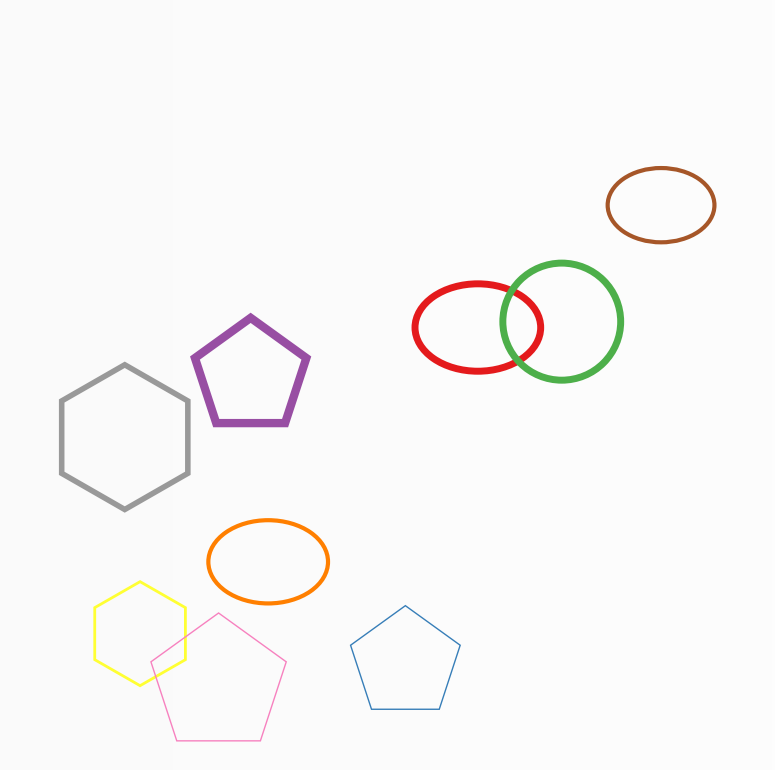[{"shape": "oval", "thickness": 2.5, "radius": 0.41, "center": [0.617, 0.575]}, {"shape": "pentagon", "thickness": 0.5, "radius": 0.37, "center": [0.523, 0.139]}, {"shape": "circle", "thickness": 2.5, "radius": 0.38, "center": [0.725, 0.582]}, {"shape": "pentagon", "thickness": 3, "radius": 0.38, "center": [0.323, 0.512]}, {"shape": "oval", "thickness": 1.5, "radius": 0.39, "center": [0.346, 0.27]}, {"shape": "hexagon", "thickness": 1, "radius": 0.34, "center": [0.181, 0.177]}, {"shape": "oval", "thickness": 1.5, "radius": 0.34, "center": [0.853, 0.734]}, {"shape": "pentagon", "thickness": 0.5, "radius": 0.46, "center": [0.282, 0.112]}, {"shape": "hexagon", "thickness": 2, "radius": 0.47, "center": [0.161, 0.432]}]